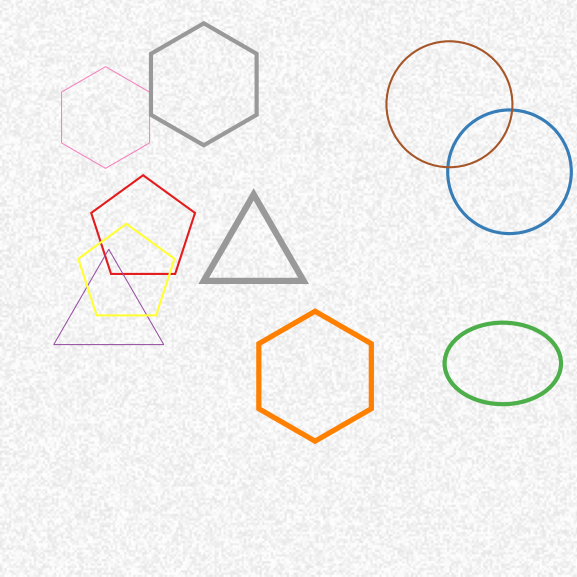[{"shape": "pentagon", "thickness": 1, "radius": 0.47, "center": [0.248, 0.601]}, {"shape": "circle", "thickness": 1.5, "radius": 0.54, "center": [0.882, 0.702]}, {"shape": "oval", "thickness": 2, "radius": 0.5, "center": [0.871, 0.37]}, {"shape": "triangle", "thickness": 0.5, "radius": 0.55, "center": [0.188, 0.457]}, {"shape": "hexagon", "thickness": 2.5, "radius": 0.56, "center": [0.546, 0.348]}, {"shape": "pentagon", "thickness": 1, "radius": 0.44, "center": [0.219, 0.524]}, {"shape": "circle", "thickness": 1, "radius": 0.55, "center": [0.778, 0.819]}, {"shape": "hexagon", "thickness": 0.5, "radius": 0.44, "center": [0.183, 0.796]}, {"shape": "triangle", "thickness": 3, "radius": 0.5, "center": [0.439, 0.563]}, {"shape": "hexagon", "thickness": 2, "radius": 0.53, "center": [0.353, 0.853]}]